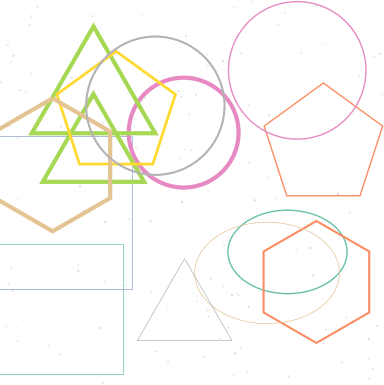[{"shape": "oval", "thickness": 1, "radius": 0.77, "center": [0.747, 0.346]}, {"shape": "square", "thickness": 0.5, "radius": 0.84, "center": [0.152, 0.198]}, {"shape": "pentagon", "thickness": 1, "radius": 0.81, "center": [0.84, 0.623]}, {"shape": "hexagon", "thickness": 1.5, "radius": 0.79, "center": [0.822, 0.268]}, {"shape": "square", "thickness": 0.5, "radius": 0.99, "center": [0.144, 0.449]}, {"shape": "circle", "thickness": 1, "radius": 0.89, "center": [0.772, 0.817]}, {"shape": "circle", "thickness": 3, "radius": 0.71, "center": [0.477, 0.656]}, {"shape": "triangle", "thickness": 3, "radius": 0.93, "center": [0.243, 0.746]}, {"shape": "triangle", "thickness": 3, "radius": 0.76, "center": [0.243, 0.604]}, {"shape": "pentagon", "thickness": 2, "radius": 0.81, "center": [0.302, 0.705]}, {"shape": "oval", "thickness": 0.5, "radius": 0.94, "center": [0.694, 0.291]}, {"shape": "hexagon", "thickness": 3, "radius": 0.86, "center": [0.137, 0.572]}, {"shape": "triangle", "thickness": 0.5, "radius": 0.71, "center": [0.48, 0.186]}, {"shape": "circle", "thickness": 1.5, "radius": 0.9, "center": [0.403, 0.725]}]